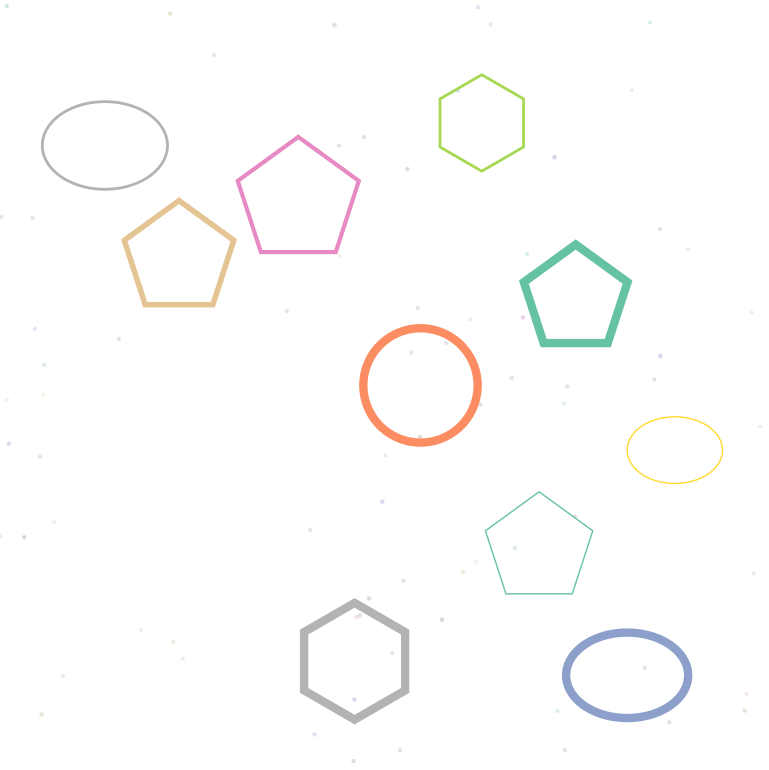[{"shape": "pentagon", "thickness": 0.5, "radius": 0.37, "center": [0.7, 0.288]}, {"shape": "pentagon", "thickness": 3, "radius": 0.35, "center": [0.748, 0.612]}, {"shape": "circle", "thickness": 3, "radius": 0.37, "center": [0.546, 0.499]}, {"shape": "oval", "thickness": 3, "radius": 0.4, "center": [0.814, 0.123]}, {"shape": "pentagon", "thickness": 1.5, "radius": 0.41, "center": [0.387, 0.74]}, {"shape": "hexagon", "thickness": 1, "radius": 0.31, "center": [0.626, 0.84]}, {"shape": "oval", "thickness": 0.5, "radius": 0.31, "center": [0.876, 0.415]}, {"shape": "pentagon", "thickness": 2, "radius": 0.37, "center": [0.233, 0.665]}, {"shape": "oval", "thickness": 1, "radius": 0.41, "center": [0.136, 0.811]}, {"shape": "hexagon", "thickness": 3, "radius": 0.38, "center": [0.461, 0.141]}]